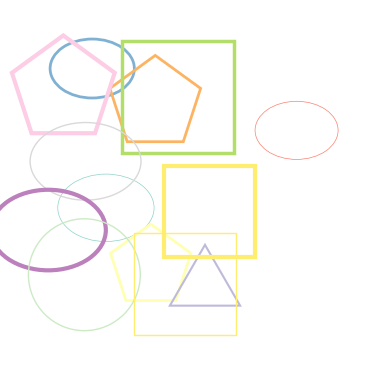[{"shape": "oval", "thickness": 0.5, "radius": 0.63, "center": [0.275, 0.46]}, {"shape": "pentagon", "thickness": 2, "radius": 0.55, "center": [0.392, 0.308]}, {"shape": "triangle", "thickness": 1.5, "radius": 0.53, "center": [0.532, 0.259]}, {"shape": "oval", "thickness": 0.5, "radius": 0.54, "center": [0.77, 0.661]}, {"shape": "oval", "thickness": 2, "radius": 0.55, "center": [0.24, 0.822]}, {"shape": "pentagon", "thickness": 2, "radius": 0.62, "center": [0.403, 0.732]}, {"shape": "square", "thickness": 2.5, "radius": 0.73, "center": [0.462, 0.747]}, {"shape": "pentagon", "thickness": 3, "radius": 0.7, "center": [0.164, 0.768]}, {"shape": "oval", "thickness": 1, "radius": 0.72, "center": [0.222, 0.581]}, {"shape": "oval", "thickness": 3, "radius": 0.75, "center": [0.125, 0.402]}, {"shape": "circle", "thickness": 1, "radius": 0.73, "center": [0.219, 0.286]}, {"shape": "square", "thickness": 3, "radius": 0.59, "center": [0.544, 0.45]}, {"shape": "square", "thickness": 1, "radius": 0.66, "center": [0.481, 0.263]}]